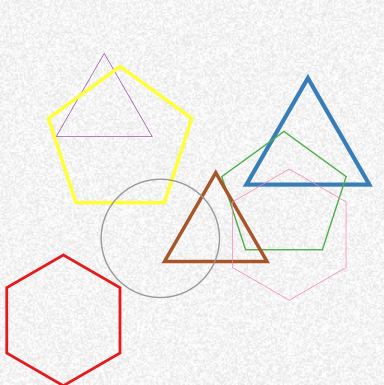[{"shape": "hexagon", "thickness": 2, "radius": 0.85, "center": [0.165, 0.168]}, {"shape": "triangle", "thickness": 3, "radius": 0.92, "center": [0.8, 0.613]}, {"shape": "pentagon", "thickness": 1, "radius": 0.85, "center": [0.738, 0.489]}, {"shape": "triangle", "thickness": 0.5, "radius": 0.72, "center": [0.271, 0.717]}, {"shape": "pentagon", "thickness": 2.5, "radius": 0.98, "center": [0.312, 0.632]}, {"shape": "triangle", "thickness": 2.5, "radius": 0.77, "center": [0.56, 0.398]}, {"shape": "hexagon", "thickness": 0.5, "radius": 0.85, "center": [0.751, 0.391]}, {"shape": "circle", "thickness": 1, "radius": 0.77, "center": [0.416, 0.381]}]